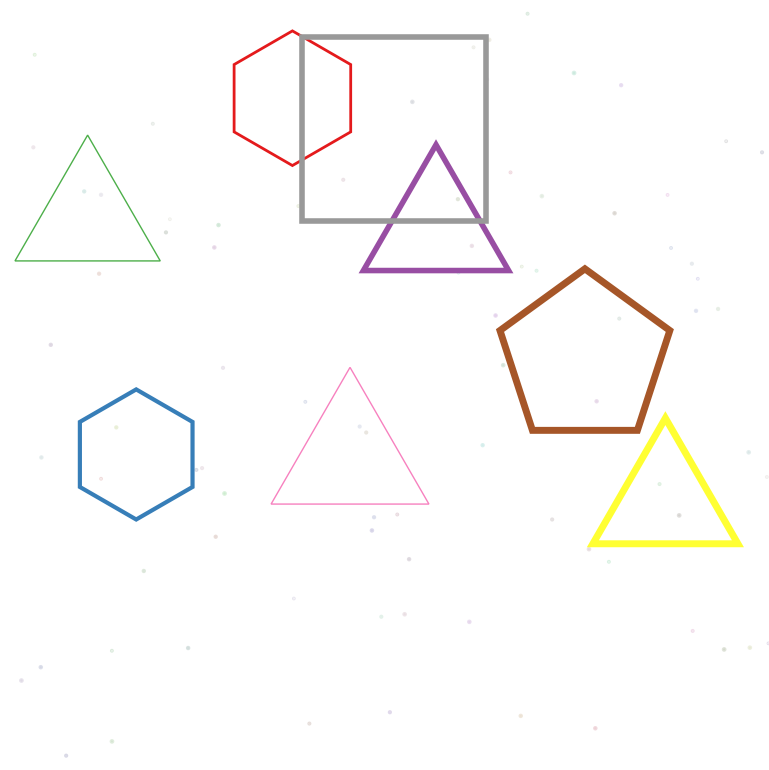[{"shape": "hexagon", "thickness": 1, "radius": 0.44, "center": [0.38, 0.872]}, {"shape": "hexagon", "thickness": 1.5, "radius": 0.42, "center": [0.177, 0.41]}, {"shape": "triangle", "thickness": 0.5, "radius": 0.54, "center": [0.114, 0.716]}, {"shape": "triangle", "thickness": 2, "radius": 0.54, "center": [0.566, 0.703]}, {"shape": "triangle", "thickness": 2.5, "radius": 0.54, "center": [0.864, 0.348]}, {"shape": "pentagon", "thickness": 2.5, "radius": 0.58, "center": [0.76, 0.535]}, {"shape": "triangle", "thickness": 0.5, "radius": 0.59, "center": [0.455, 0.405]}, {"shape": "square", "thickness": 2, "radius": 0.6, "center": [0.512, 0.832]}]